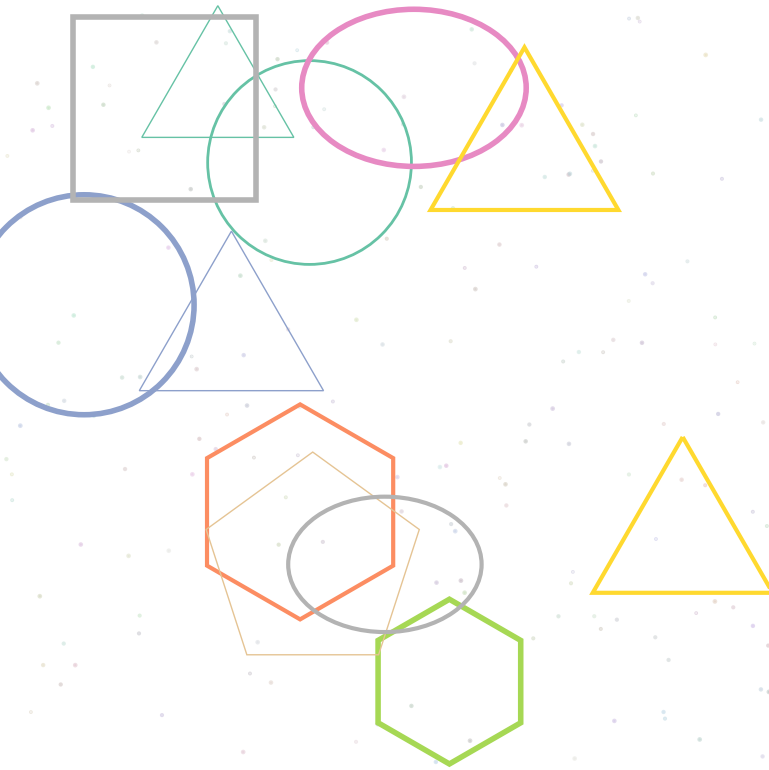[{"shape": "circle", "thickness": 1, "radius": 0.66, "center": [0.402, 0.789]}, {"shape": "triangle", "thickness": 0.5, "radius": 0.57, "center": [0.283, 0.879]}, {"shape": "hexagon", "thickness": 1.5, "radius": 0.7, "center": [0.39, 0.335]}, {"shape": "circle", "thickness": 2, "radius": 0.71, "center": [0.109, 0.604]}, {"shape": "triangle", "thickness": 0.5, "radius": 0.69, "center": [0.301, 0.562]}, {"shape": "oval", "thickness": 2, "radius": 0.73, "center": [0.538, 0.886]}, {"shape": "hexagon", "thickness": 2, "radius": 0.53, "center": [0.584, 0.115]}, {"shape": "triangle", "thickness": 1.5, "radius": 0.67, "center": [0.887, 0.298]}, {"shape": "triangle", "thickness": 1.5, "radius": 0.7, "center": [0.681, 0.798]}, {"shape": "pentagon", "thickness": 0.5, "radius": 0.73, "center": [0.406, 0.267]}, {"shape": "oval", "thickness": 1.5, "radius": 0.63, "center": [0.5, 0.267]}, {"shape": "square", "thickness": 2, "radius": 0.59, "center": [0.214, 0.859]}]